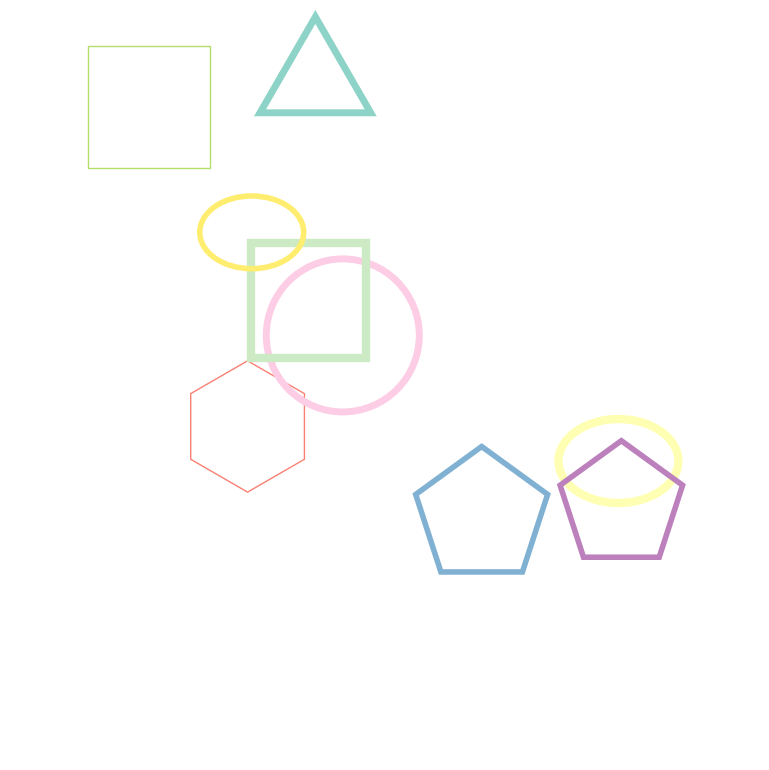[{"shape": "triangle", "thickness": 2.5, "radius": 0.42, "center": [0.41, 0.895]}, {"shape": "oval", "thickness": 3, "radius": 0.39, "center": [0.803, 0.401]}, {"shape": "hexagon", "thickness": 0.5, "radius": 0.43, "center": [0.322, 0.446]}, {"shape": "pentagon", "thickness": 2, "radius": 0.45, "center": [0.626, 0.33]}, {"shape": "square", "thickness": 0.5, "radius": 0.4, "center": [0.194, 0.861]}, {"shape": "circle", "thickness": 2.5, "radius": 0.5, "center": [0.445, 0.564]}, {"shape": "pentagon", "thickness": 2, "radius": 0.42, "center": [0.807, 0.344]}, {"shape": "square", "thickness": 3, "radius": 0.37, "center": [0.401, 0.61]}, {"shape": "oval", "thickness": 2, "radius": 0.34, "center": [0.327, 0.698]}]